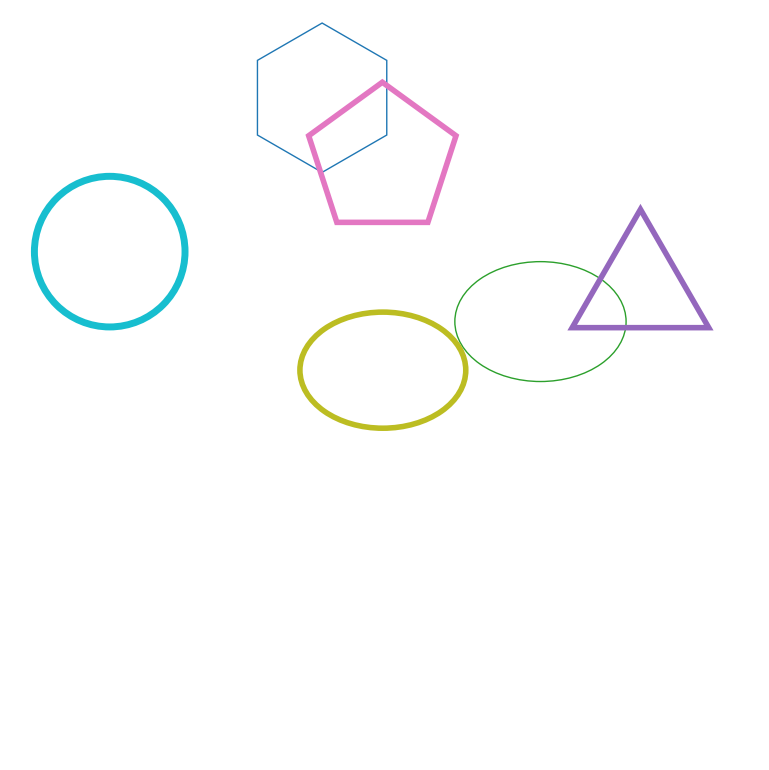[{"shape": "hexagon", "thickness": 0.5, "radius": 0.48, "center": [0.418, 0.873]}, {"shape": "oval", "thickness": 0.5, "radius": 0.56, "center": [0.702, 0.582]}, {"shape": "triangle", "thickness": 2, "radius": 0.51, "center": [0.832, 0.626]}, {"shape": "pentagon", "thickness": 2, "radius": 0.5, "center": [0.497, 0.793]}, {"shape": "oval", "thickness": 2, "radius": 0.54, "center": [0.497, 0.519]}, {"shape": "circle", "thickness": 2.5, "radius": 0.49, "center": [0.142, 0.673]}]